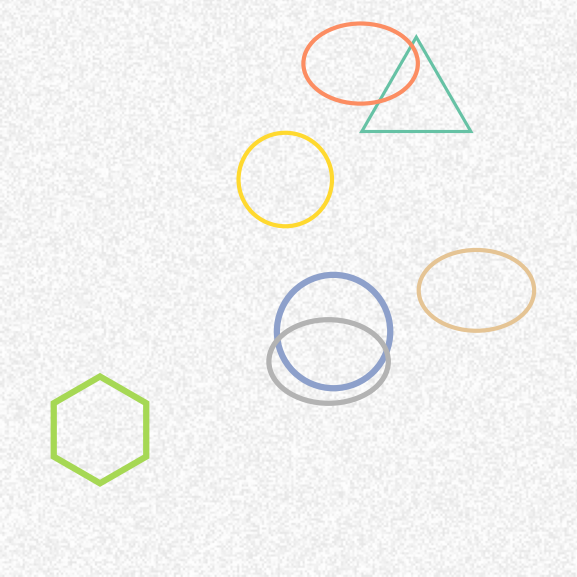[{"shape": "triangle", "thickness": 1.5, "radius": 0.54, "center": [0.721, 0.826]}, {"shape": "oval", "thickness": 2, "radius": 0.5, "center": [0.624, 0.889]}, {"shape": "circle", "thickness": 3, "radius": 0.49, "center": [0.578, 0.425]}, {"shape": "hexagon", "thickness": 3, "radius": 0.46, "center": [0.173, 0.255]}, {"shape": "circle", "thickness": 2, "radius": 0.4, "center": [0.494, 0.688]}, {"shape": "oval", "thickness": 2, "radius": 0.5, "center": [0.825, 0.496]}, {"shape": "oval", "thickness": 2.5, "radius": 0.52, "center": [0.569, 0.373]}]